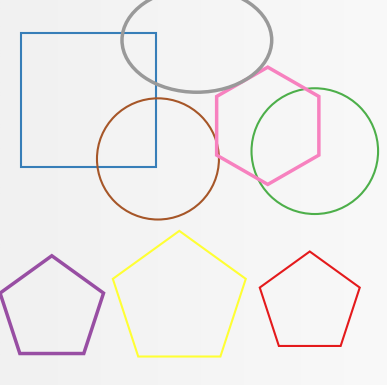[{"shape": "pentagon", "thickness": 1.5, "radius": 0.68, "center": [0.799, 0.211]}, {"shape": "square", "thickness": 1.5, "radius": 0.87, "center": [0.23, 0.741]}, {"shape": "circle", "thickness": 1.5, "radius": 0.82, "center": [0.812, 0.607]}, {"shape": "pentagon", "thickness": 2.5, "radius": 0.7, "center": [0.134, 0.195]}, {"shape": "pentagon", "thickness": 1.5, "radius": 0.9, "center": [0.463, 0.22]}, {"shape": "circle", "thickness": 1.5, "radius": 0.79, "center": [0.408, 0.587]}, {"shape": "hexagon", "thickness": 2.5, "radius": 0.76, "center": [0.691, 0.673]}, {"shape": "oval", "thickness": 2.5, "radius": 0.97, "center": [0.508, 0.896]}]